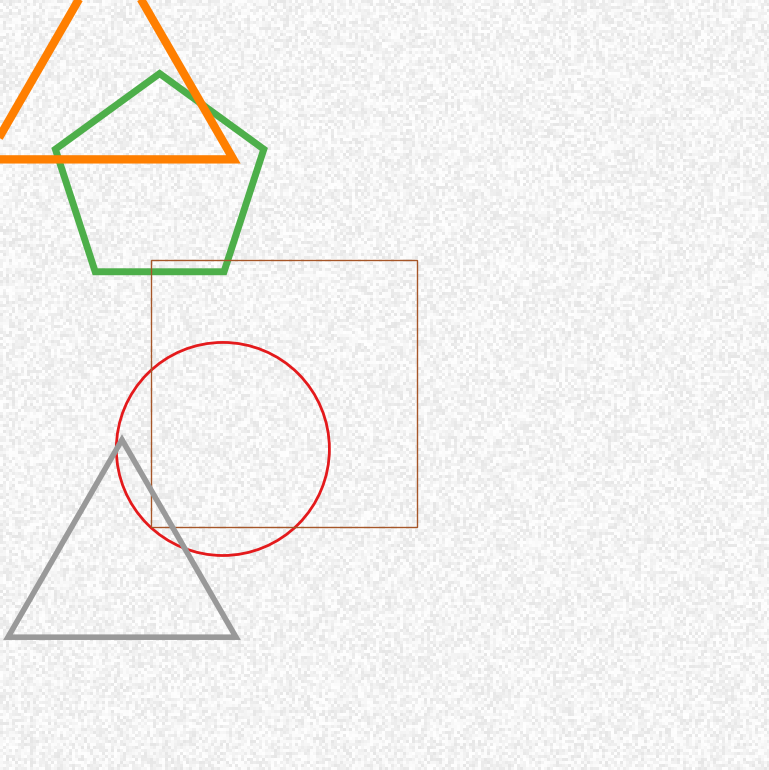[{"shape": "circle", "thickness": 1, "radius": 0.69, "center": [0.289, 0.417]}, {"shape": "pentagon", "thickness": 2.5, "radius": 0.71, "center": [0.207, 0.762]}, {"shape": "triangle", "thickness": 3, "radius": 0.93, "center": [0.143, 0.886]}, {"shape": "square", "thickness": 0.5, "radius": 0.86, "center": [0.369, 0.489]}, {"shape": "triangle", "thickness": 2, "radius": 0.85, "center": [0.158, 0.258]}]